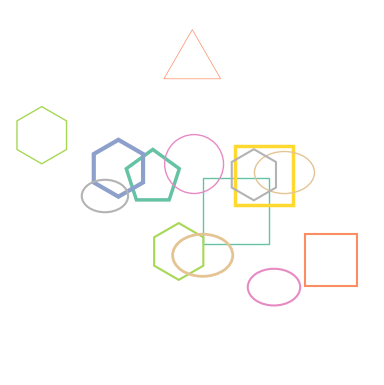[{"shape": "square", "thickness": 1, "radius": 0.43, "center": [0.613, 0.451]}, {"shape": "pentagon", "thickness": 2.5, "radius": 0.36, "center": [0.397, 0.539]}, {"shape": "square", "thickness": 1.5, "radius": 0.34, "center": [0.86, 0.324]}, {"shape": "triangle", "thickness": 0.5, "radius": 0.43, "center": [0.499, 0.838]}, {"shape": "hexagon", "thickness": 3, "radius": 0.37, "center": [0.308, 0.563]}, {"shape": "circle", "thickness": 1, "radius": 0.38, "center": [0.504, 0.574]}, {"shape": "oval", "thickness": 1.5, "radius": 0.34, "center": [0.712, 0.254]}, {"shape": "hexagon", "thickness": 1.5, "radius": 0.37, "center": [0.464, 0.347]}, {"shape": "hexagon", "thickness": 1, "radius": 0.37, "center": [0.108, 0.649]}, {"shape": "square", "thickness": 2.5, "radius": 0.38, "center": [0.686, 0.544]}, {"shape": "oval", "thickness": 2, "radius": 0.39, "center": [0.526, 0.337]}, {"shape": "oval", "thickness": 1, "radius": 0.39, "center": [0.739, 0.552]}, {"shape": "hexagon", "thickness": 1.5, "radius": 0.33, "center": [0.659, 0.546]}, {"shape": "oval", "thickness": 1.5, "radius": 0.3, "center": [0.273, 0.491]}]